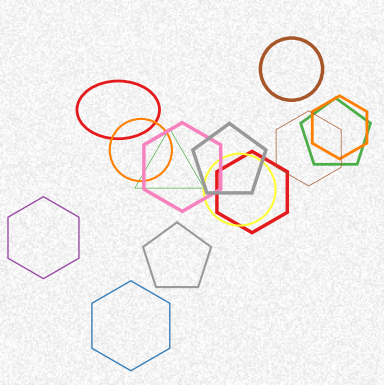[{"shape": "hexagon", "thickness": 2.5, "radius": 0.53, "center": [0.655, 0.501]}, {"shape": "oval", "thickness": 2, "radius": 0.54, "center": [0.307, 0.715]}, {"shape": "hexagon", "thickness": 1, "radius": 0.58, "center": [0.34, 0.154]}, {"shape": "pentagon", "thickness": 2, "radius": 0.48, "center": [0.872, 0.65]}, {"shape": "triangle", "thickness": 0.5, "radius": 0.52, "center": [0.44, 0.563]}, {"shape": "hexagon", "thickness": 1, "radius": 0.53, "center": [0.113, 0.383]}, {"shape": "circle", "thickness": 1.5, "radius": 0.4, "center": [0.366, 0.61]}, {"shape": "hexagon", "thickness": 2, "radius": 0.41, "center": [0.882, 0.669]}, {"shape": "circle", "thickness": 1.5, "radius": 0.47, "center": [0.622, 0.507]}, {"shape": "circle", "thickness": 2.5, "radius": 0.4, "center": [0.757, 0.82]}, {"shape": "hexagon", "thickness": 0.5, "radius": 0.49, "center": [0.802, 0.614]}, {"shape": "hexagon", "thickness": 2.5, "radius": 0.58, "center": [0.473, 0.566]}, {"shape": "pentagon", "thickness": 2.5, "radius": 0.5, "center": [0.596, 0.58]}, {"shape": "pentagon", "thickness": 1.5, "radius": 0.47, "center": [0.46, 0.33]}]